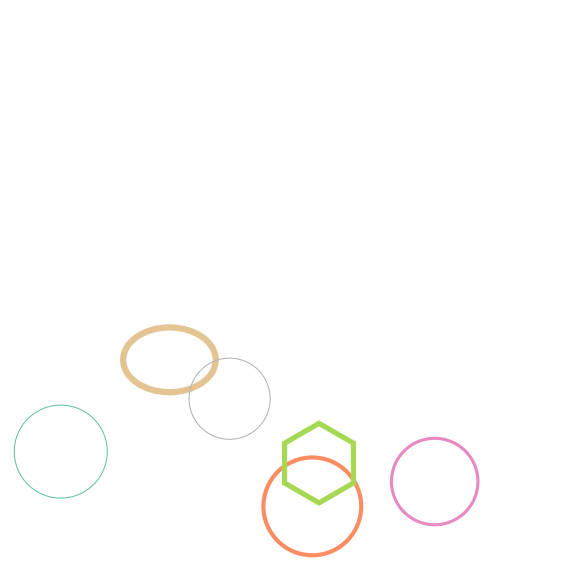[{"shape": "circle", "thickness": 0.5, "radius": 0.4, "center": [0.105, 0.217]}, {"shape": "circle", "thickness": 2, "radius": 0.42, "center": [0.541, 0.122]}, {"shape": "circle", "thickness": 1.5, "radius": 0.37, "center": [0.753, 0.165]}, {"shape": "hexagon", "thickness": 2.5, "radius": 0.34, "center": [0.552, 0.197]}, {"shape": "oval", "thickness": 3, "radius": 0.4, "center": [0.293, 0.376]}, {"shape": "circle", "thickness": 0.5, "radius": 0.35, "center": [0.398, 0.309]}]